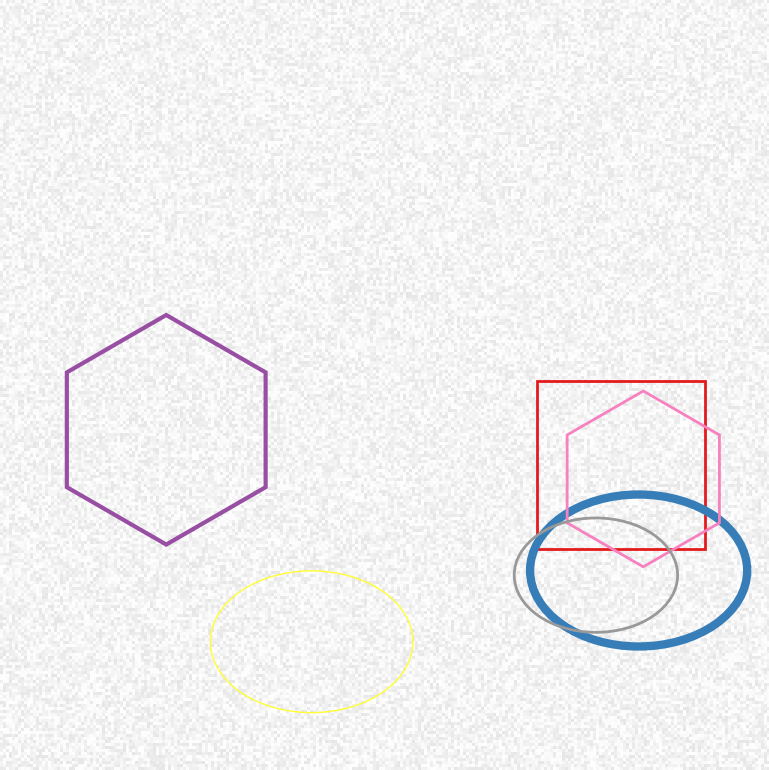[{"shape": "square", "thickness": 1, "radius": 0.55, "center": [0.807, 0.396]}, {"shape": "oval", "thickness": 3, "radius": 0.7, "center": [0.829, 0.259]}, {"shape": "hexagon", "thickness": 1.5, "radius": 0.75, "center": [0.216, 0.442]}, {"shape": "oval", "thickness": 0.5, "radius": 0.66, "center": [0.405, 0.167]}, {"shape": "hexagon", "thickness": 1, "radius": 0.57, "center": [0.835, 0.378]}, {"shape": "oval", "thickness": 1, "radius": 0.53, "center": [0.774, 0.253]}]